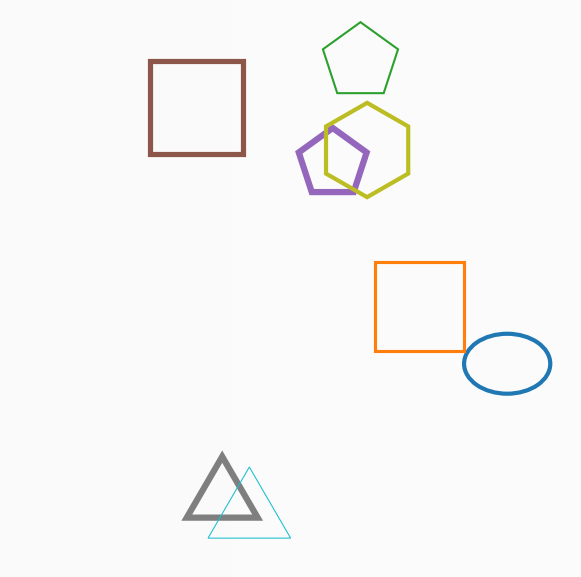[{"shape": "oval", "thickness": 2, "radius": 0.37, "center": [0.873, 0.369]}, {"shape": "square", "thickness": 1.5, "radius": 0.38, "center": [0.722, 0.468]}, {"shape": "pentagon", "thickness": 1, "radius": 0.34, "center": [0.62, 0.893]}, {"shape": "pentagon", "thickness": 3, "radius": 0.31, "center": [0.572, 0.716]}, {"shape": "square", "thickness": 2.5, "radius": 0.4, "center": [0.338, 0.813]}, {"shape": "triangle", "thickness": 3, "radius": 0.35, "center": [0.382, 0.138]}, {"shape": "hexagon", "thickness": 2, "radius": 0.41, "center": [0.632, 0.739]}, {"shape": "triangle", "thickness": 0.5, "radius": 0.41, "center": [0.429, 0.108]}]